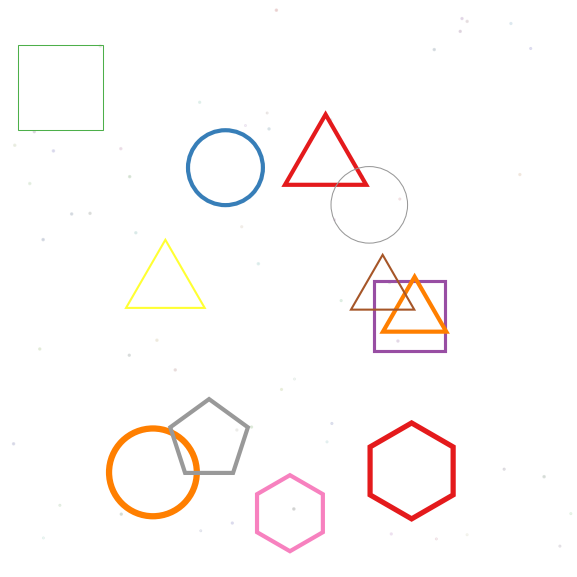[{"shape": "triangle", "thickness": 2, "radius": 0.41, "center": [0.564, 0.72]}, {"shape": "hexagon", "thickness": 2.5, "radius": 0.42, "center": [0.713, 0.184]}, {"shape": "circle", "thickness": 2, "radius": 0.32, "center": [0.39, 0.709]}, {"shape": "square", "thickness": 0.5, "radius": 0.37, "center": [0.104, 0.848]}, {"shape": "square", "thickness": 1.5, "radius": 0.3, "center": [0.709, 0.452]}, {"shape": "triangle", "thickness": 2, "radius": 0.32, "center": [0.718, 0.456]}, {"shape": "circle", "thickness": 3, "radius": 0.38, "center": [0.265, 0.181]}, {"shape": "triangle", "thickness": 1, "radius": 0.39, "center": [0.286, 0.505]}, {"shape": "triangle", "thickness": 1, "radius": 0.32, "center": [0.663, 0.495]}, {"shape": "hexagon", "thickness": 2, "radius": 0.33, "center": [0.502, 0.11]}, {"shape": "circle", "thickness": 0.5, "radius": 0.33, "center": [0.639, 0.644]}, {"shape": "pentagon", "thickness": 2, "radius": 0.35, "center": [0.362, 0.237]}]